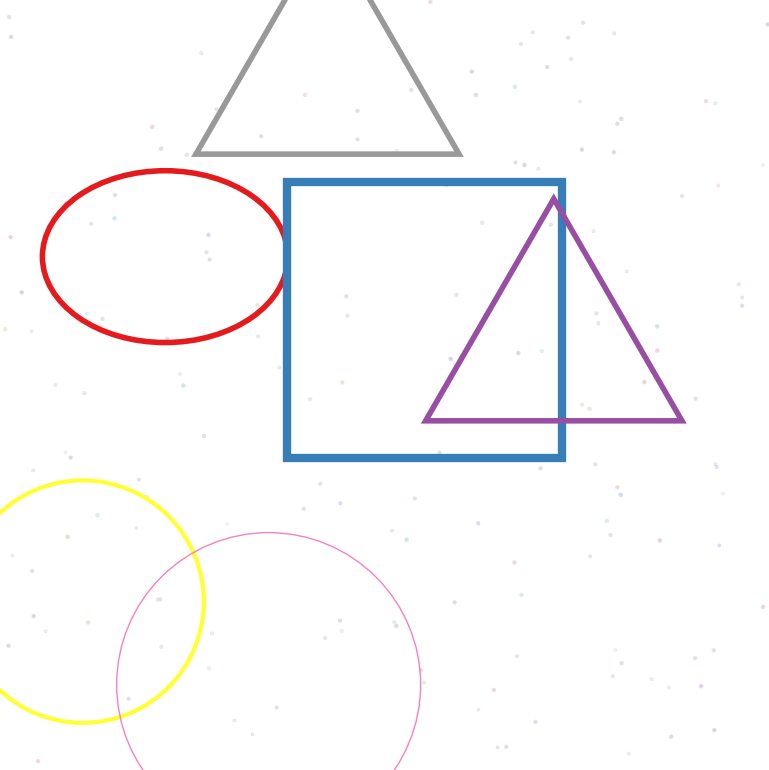[{"shape": "oval", "thickness": 2, "radius": 0.8, "center": [0.214, 0.667]}, {"shape": "square", "thickness": 3, "radius": 0.89, "center": [0.552, 0.584]}, {"shape": "triangle", "thickness": 2, "radius": 0.96, "center": [0.719, 0.55]}, {"shape": "circle", "thickness": 1.5, "radius": 0.79, "center": [0.107, 0.219]}, {"shape": "circle", "thickness": 0.5, "radius": 0.99, "center": [0.349, 0.111]}, {"shape": "triangle", "thickness": 2, "radius": 0.99, "center": [0.425, 0.898]}]